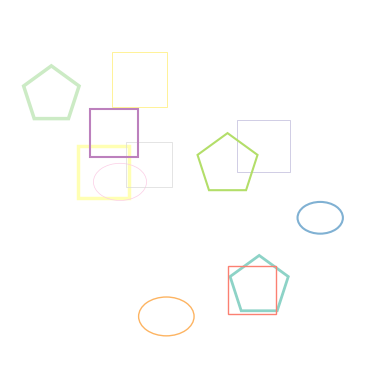[{"shape": "pentagon", "thickness": 2, "radius": 0.4, "center": [0.673, 0.257]}, {"shape": "square", "thickness": 2.5, "radius": 0.33, "center": [0.269, 0.553]}, {"shape": "square", "thickness": 0.5, "radius": 0.34, "center": [0.685, 0.62]}, {"shape": "square", "thickness": 1, "radius": 0.31, "center": [0.655, 0.247]}, {"shape": "oval", "thickness": 1.5, "radius": 0.29, "center": [0.832, 0.434]}, {"shape": "oval", "thickness": 1, "radius": 0.36, "center": [0.432, 0.178]}, {"shape": "pentagon", "thickness": 1.5, "radius": 0.41, "center": [0.591, 0.572]}, {"shape": "oval", "thickness": 0.5, "radius": 0.35, "center": [0.312, 0.527]}, {"shape": "square", "thickness": 0.5, "radius": 0.3, "center": [0.386, 0.573]}, {"shape": "square", "thickness": 1.5, "radius": 0.31, "center": [0.297, 0.654]}, {"shape": "pentagon", "thickness": 2.5, "radius": 0.38, "center": [0.133, 0.753]}, {"shape": "square", "thickness": 0.5, "radius": 0.36, "center": [0.363, 0.794]}]